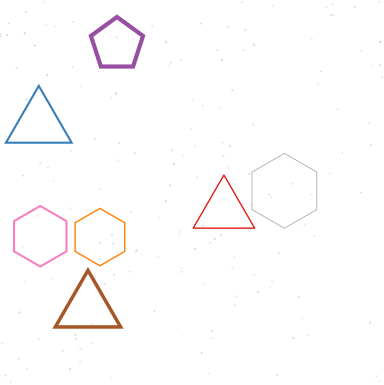[{"shape": "triangle", "thickness": 1, "radius": 0.46, "center": [0.582, 0.453]}, {"shape": "triangle", "thickness": 1.5, "radius": 0.49, "center": [0.101, 0.679]}, {"shape": "pentagon", "thickness": 3, "radius": 0.36, "center": [0.304, 0.885]}, {"shape": "hexagon", "thickness": 1, "radius": 0.37, "center": [0.26, 0.384]}, {"shape": "triangle", "thickness": 2.5, "radius": 0.49, "center": [0.228, 0.2]}, {"shape": "hexagon", "thickness": 1.5, "radius": 0.39, "center": [0.105, 0.386]}, {"shape": "hexagon", "thickness": 0.5, "radius": 0.49, "center": [0.739, 0.504]}]